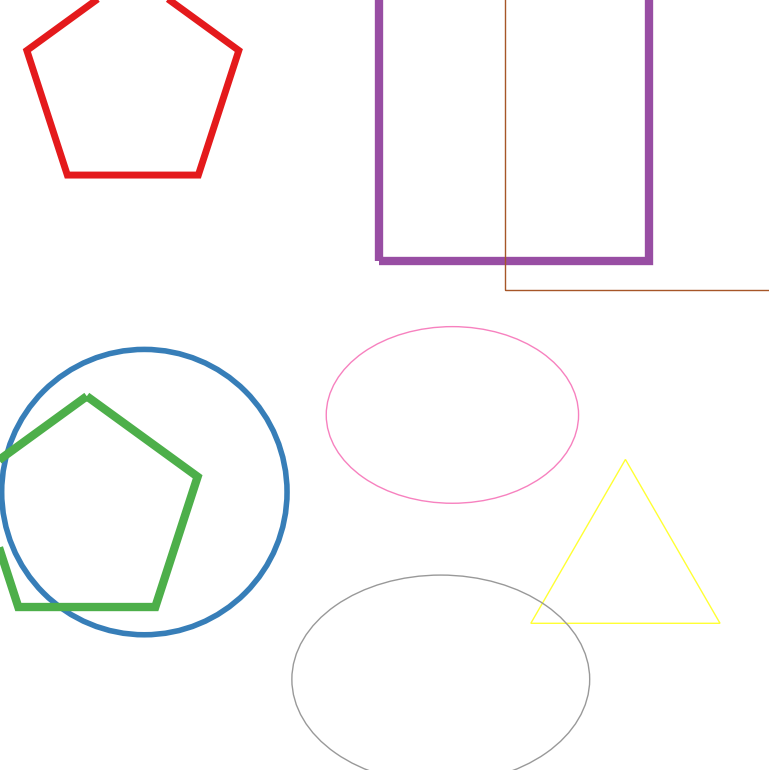[{"shape": "pentagon", "thickness": 2.5, "radius": 0.72, "center": [0.173, 0.89]}, {"shape": "circle", "thickness": 2, "radius": 0.93, "center": [0.187, 0.361]}, {"shape": "pentagon", "thickness": 3, "radius": 0.76, "center": [0.113, 0.334]}, {"shape": "square", "thickness": 3, "radius": 0.88, "center": [0.667, 0.836]}, {"shape": "triangle", "thickness": 0.5, "radius": 0.71, "center": [0.812, 0.261]}, {"shape": "square", "thickness": 0.5, "radius": 0.97, "center": [0.85, 0.818]}, {"shape": "oval", "thickness": 0.5, "radius": 0.82, "center": [0.588, 0.461]}, {"shape": "oval", "thickness": 0.5, "radius": 0.97, "center": [0.572, 0.118]}]